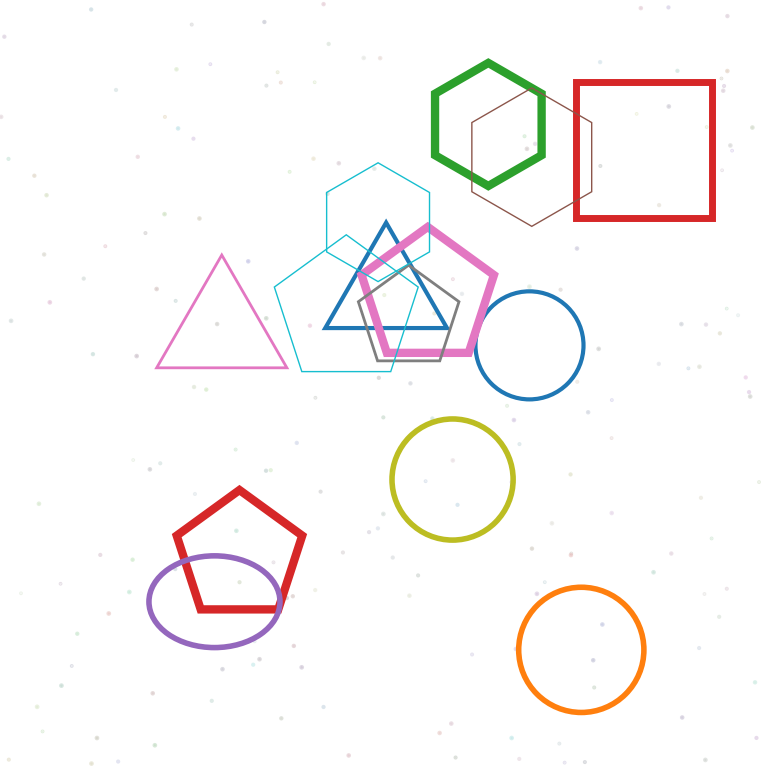[{"shape": "triangle", "thickness": 1.5, "radius": 0.46, "center": [0.501, 0.62]}, {"shape": "circle", "thickness": 1.5, "radius": 0.35, "center": [0.688, 0.551]}, {"shape": "circle", "thickness": 2, "radius": 0.41, "center": [0.755, 0.156]}, {"shape": "hexagon", "thickness": 3, "radius": 0.4, "center": [0.634, 0.838]}, {"shape": "square", "thickness": 2.5, "radius": 0.44, "center": [0.836, 0.805]}, {"shape": "pentagon", "thickness": 3, "radius": 0.43, "center": [0.311, 0.278]}, {"shape": "oval", "thickness": 2, "radius": 0.43, "center": [0.279, 0.219]}, {"shape": "hexagon", "thickness": 0.5, "radius": 0.45, "center": [0.691, 0.796]}, {"shape": "pentagon", "thickness": 3, "radius": 0.45, "center": [0.556, 0.615]}, {"shape": "triangle", "thickness": 1, "radius": 0.49, "center": [0.288, 0.571]}, {"shape": "pentagon", "thickness": 1, "radius": 0.34, "center": [0.531, 0.587]}, {"shape": "circle", "thickness": 2, "radius": 0.39, "center": [0.588, 0.377]}, {"shape": "hexagon", "thickness": 0.5, "radius": 0.39, "center": [0.491, 0.711]}, {"shape": "pentagon", "thickness": 0.5, "radius": 0.49, "center": [0.45, 0.597]}]